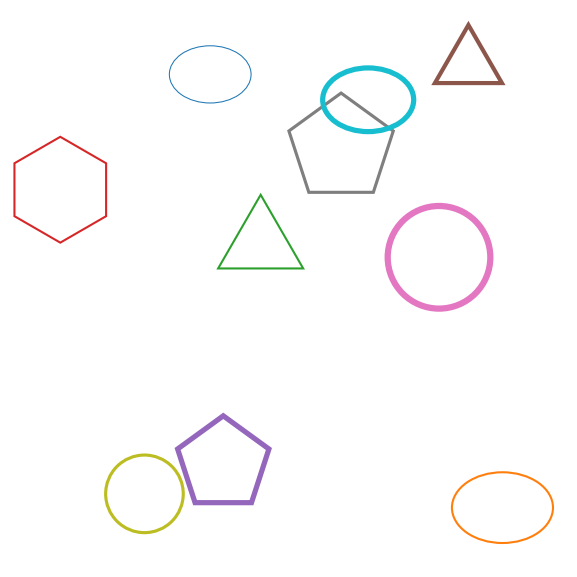[{"shape": "oval", "thickness": 0.5, "radius": 0.35, "center": [0.364, 0.87]}, {"shape": "oval", "thickness": 1, "radius": 0.44, "center": [0.87, 0.12]}, {"shape": "triangle", "thickness": 1, "radius": 0.43, "center": [0.451, 0.577]}, {"shape": "hexagon", "thickness": 1, "radius": 0.46, "center": [0.104, 0.671]}, {"shape": "pentagon", "thickness": 2.5, "radius": 0.42, "center": [0.387, 0.196]}, {"shape": "triangle", "thickness": 2, "radius": 0.34, "center": [0.811, 0.889]}, {"shape": "circle", "thickness": 3, "radius": 0.44, "center": [0.76, 0.554]}, {"shape": "pentagon", "thickness": 1.5, "radius": 0.48, "center": [0.591, 0.743]}, {"shape": "circle", "thickness": 1.5, "radius": 0.34, "center": [0.25, 0.144]}, {"shape": "oval", "thickness": 2.5, "radius": 0.39, "center": [0.638, 0.826]}]